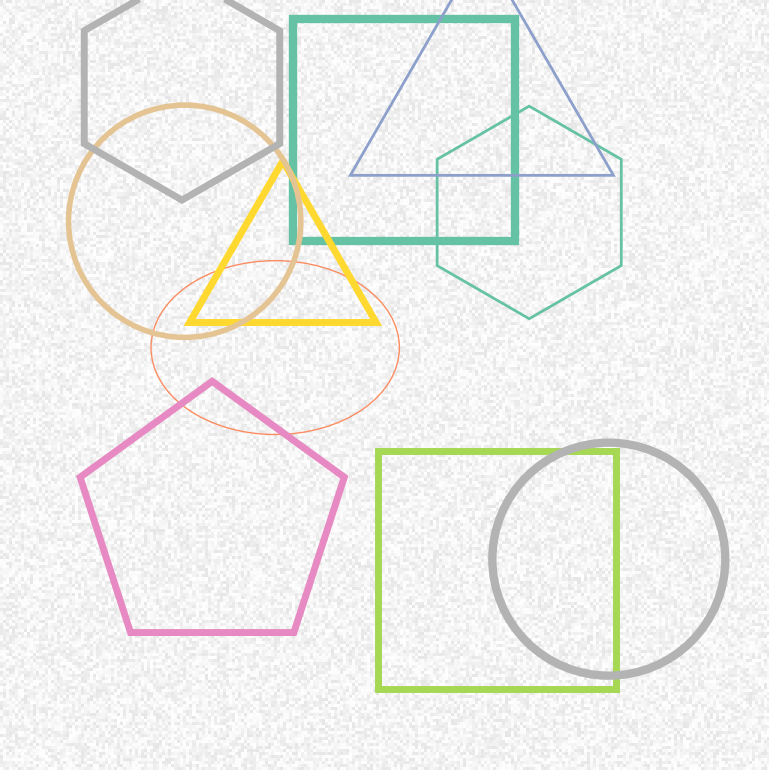[{"shape": "square", "thickness": 3, "radius": 0.72, "center": [0.524, 0.831]}, {"shape": "hexagon", "thickness": 1, "radius": 0.69, "center": [0.687, 0.724]}, {"shape": "oval", "thickness": 0.5, "radius": 0.81, "center": [0.357, 0.549]}, {"shape": "triangle", "thickness": 1, "radius": 0.99, "center": [0.626, 0.871]}, {"shape": "pentagon", "thickness": 2.5, "radius": 0.9, "center": [0.276, 0.324]}, {"shape": "square", "thickness": 2.5, "radius": 0.77, "center": [0.646, 0.26]}, {"shape": "triangle", "thickness": 2.5, "radius": 0.7, "center": [0.367, 0.651]}, {"shape": "circle", "thickness": 2, "radius": 0.75, "center": [0.24, 0.713]}, {"shape": "circle", "thickness": 3, "radius": 0.76, "center": [0.791, 0.274]}, {"shape": "hexagon", "thickness": 2.5, "radius": 0.73, "center": [0.236, 0.887]}]